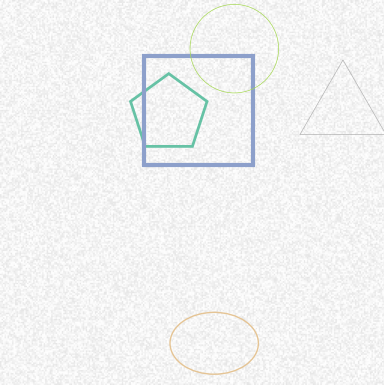[{"shape": "pentagon", "thickness": 2, "radius": 0.52, "center": [0.438, 0.704]}, {"shape": "square", "thickness": 3, "radius": 0.71, "center": [0.516, 0.712]}, {"shape": "circle", "thickness": 0.5, "radius": 0.57, "center": [0.609, 0.874]}, {"shape": "oval", "thickness": 1, "radius": 0.57, "center": [0.556, 0.108]}, {"shape": "triangle", "thickness": 0.5, "radius": 0.65, "center": [0.891, 0.715]}]